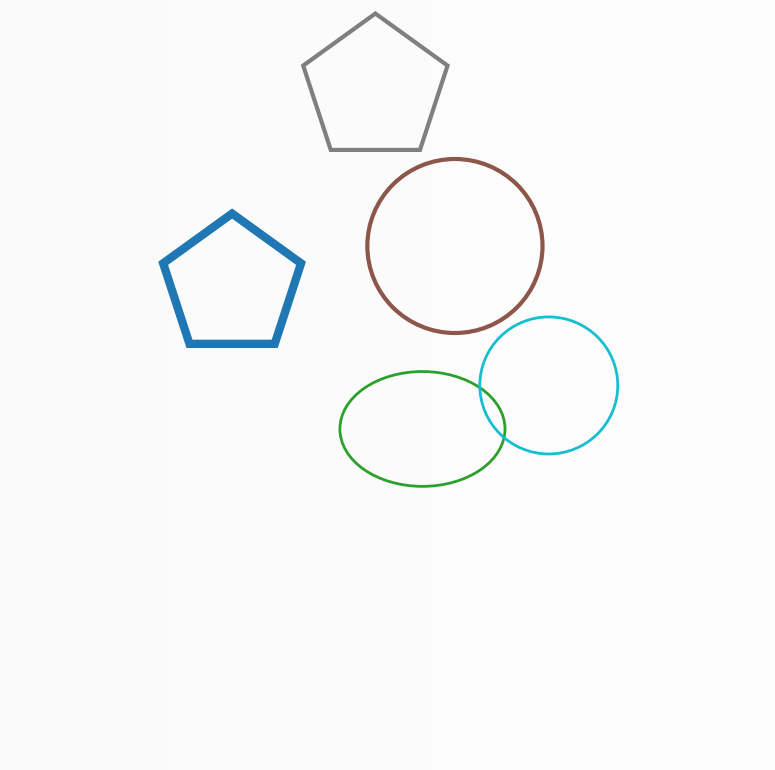[{"shape": "pentagon", "thickness": 3, "radius": 0.47, "center": [0.299, 0.629]}, {"shape": "oval", "thickness": 1, "radius": 0.53, "center": [0.545, 0.443]}, {"shape": "circle", "thickness": 1.5, "radius": 0.57, "center": [0.587, 0.681]}, {"shape": "pentagon", "thickness": 1.5, "radius": 0.49, "center": [0.484, 0.885]}, {"shape": "circle", "thickness": 1, "radius": 0.45, "center": [0.708, 0.499]}]